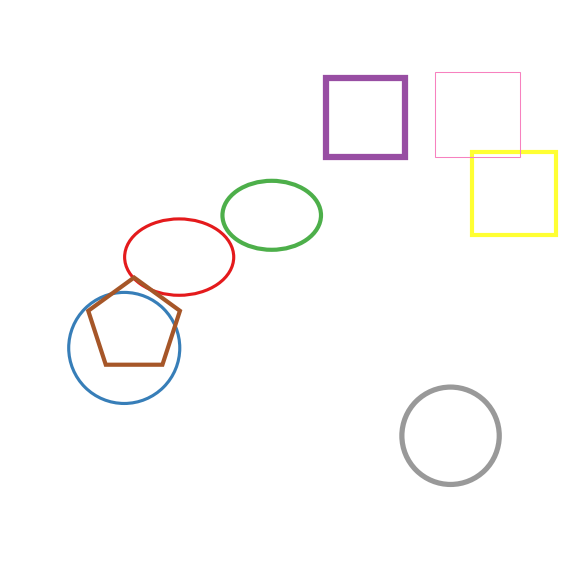[{"shape": "oval", "thickness": 1.5, "radius": 0.47, "center": [0.31, 0.554]}, {"shape": "circle", "thickness": 1.5, "radius": 0.48, "center": [0.215, 0.397]}, {"shape": "oval", "thickness": 2, "radius": 0.43, "center": [0.471, 0.626]}, {"shape": "square", "thickness": 3, "radius": 0.34, "center": [0.633, 0.795]}, {"shape": "square", "thickness": 2, "radius": 0.36, "center": [0.89, 0.664]}, {"shape": "pentagon", "thickness": 2, "radius": 0.42, "center": [0.232, 0.435]}, {"shape": "square", "thickness": 0.5, "radius": 0.37, "center": [0.826, 0.8]}, {"shape": "circle", "thickness": 2.5, "radius": 0.42, "center": [0.78, 0.245]}]